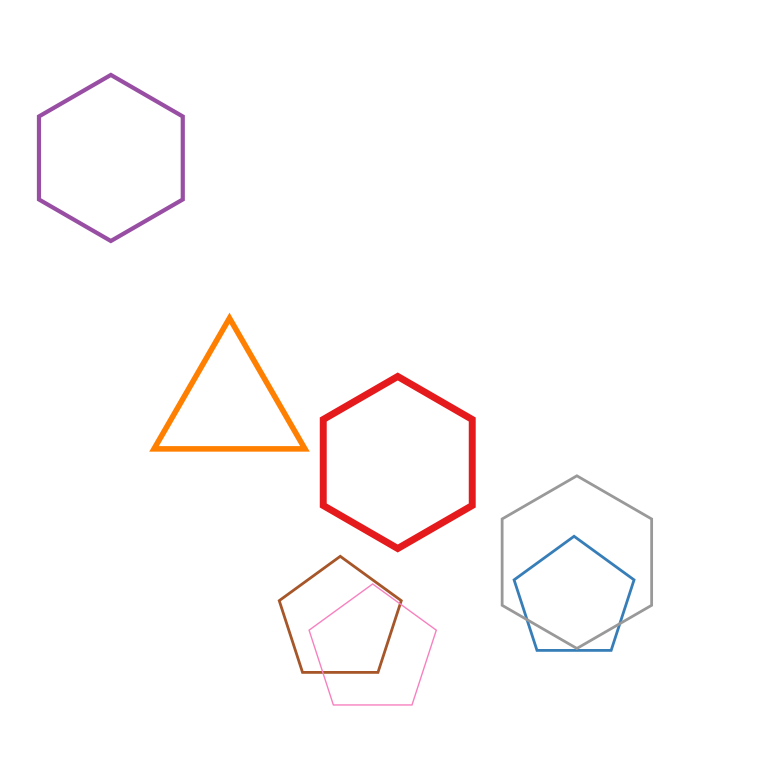[{"shape": "hexagon", "thickness": 2.5, "radius": 0.56, "center": [0.517, 0.399]}, {"shape": "pentagon", "thickness": 1, "radius": 0.41, "center": [0.746, 0.222]}, {"shape": "hexagon", "thickness": 1.5, "radius": 0.54, "center": [0.144, 0.795]}, {"shape": "triangle", "thickness": 2, "radius": 0.57, "center": [0.298, 0.474]}, {"shape": "pentagon", "thickness": 1, "radius": 0.42, "center": [0.442, 0.194]}, {"shape": "pentagon", "thickness": 0.5, "radius": 0.43, "center": [0.484, 0.155]}, {"shape": "hexagon", "thickness": 1, "radius": 0.56, "center": [0.749, 0.27]}]